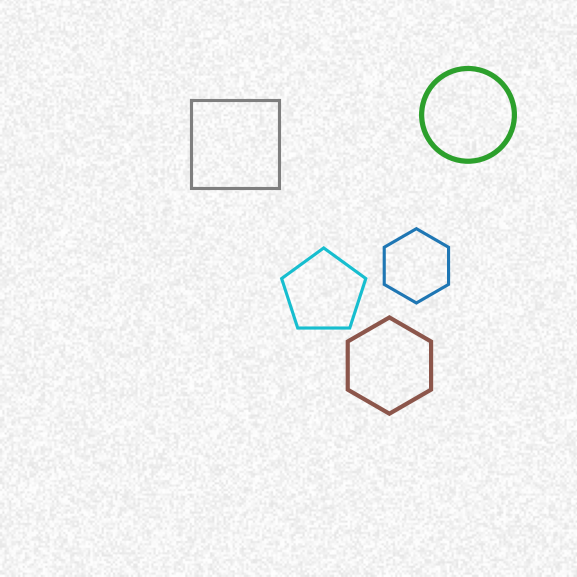[{"shape": "hexagon", "thickness": 1.5, "radius": 0.32, "center": [0.721, 0.539]}, {"shape": "circle", "thickness": 2.5, "radius": 0.4, "center": [0.81, 0.8]}, {"shape": "hexagon", "thickness": 2, "radius": 0.42, "center": [0.674, 0.366]}, {"shape": "square", "thickness": 1.5, "radius": 0.38, "center": [0.408, 0.75]}, {"shape": "pentagon", "thickness": 1.5, "radius": 0.38, "center": [0.561, 0.493]}]